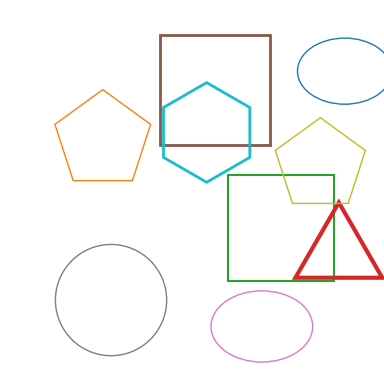[{"shape": "oval", "thickness": 1, "radius": 0.61, "center": [0.895, 0.815]}, {"shape": "pentagon", "thickness": 1, "radius": 0.65, "center": [0.267, 0.637]}, {"shape": "square", "thickness": 1.5, "radius": 0.69, "center": [0.729, 0.409]}, {"shape": "triangle", "thickness": 3, "radius": 0.65, "center": [0.88, 0.344]}, {"shape": "square", "thickness": 2, "radius": 0.72, "center": [0.559, 0.766]}, {"shape": "oval", "thickness": 1, "radius": 0.66, "center": [0.68, 0.152]}, {"shape": "circle", "thickness": 1, "radius": 0.72, "center": [0.288, 0.221]}, {"shape": "pentagon", "thickness": 1, "radius": 0.62, "center": [0.832, 0.571]}, {"shape": "hexagon", "thickness": 2, "radius": 0.65, "center": [0.537, 0.656]}]